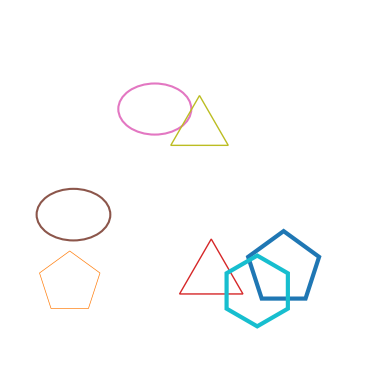[{"shape": "pentagon", "thickness": 3, "radius": 0.48, "center": [0.737, 0.303]}, {"shape": "pentagon", "thickness": 0.5, "radius": 0.41, "center": [0.181, 0.265]}, {"shape": "triangle", "thickness": 1, "radius": 0.48, "center": [0.549, 0.284]}, {"shape": "oval", "thickness": 1.5, "radius": 0.48, "center": [0.191, 0.443]}, {"shape": "oval", "thickness": 1.5, "radius": 0.47, "center": [0.402, 0.717]}, {"shape": "triangle", "thickness": 1, "radius": 0.43, "center": [0.518, 0.666]}, {"shape": "hexagon", "thickness": 3, "radius": 0.46, "center": [0.668, 0.244]}]